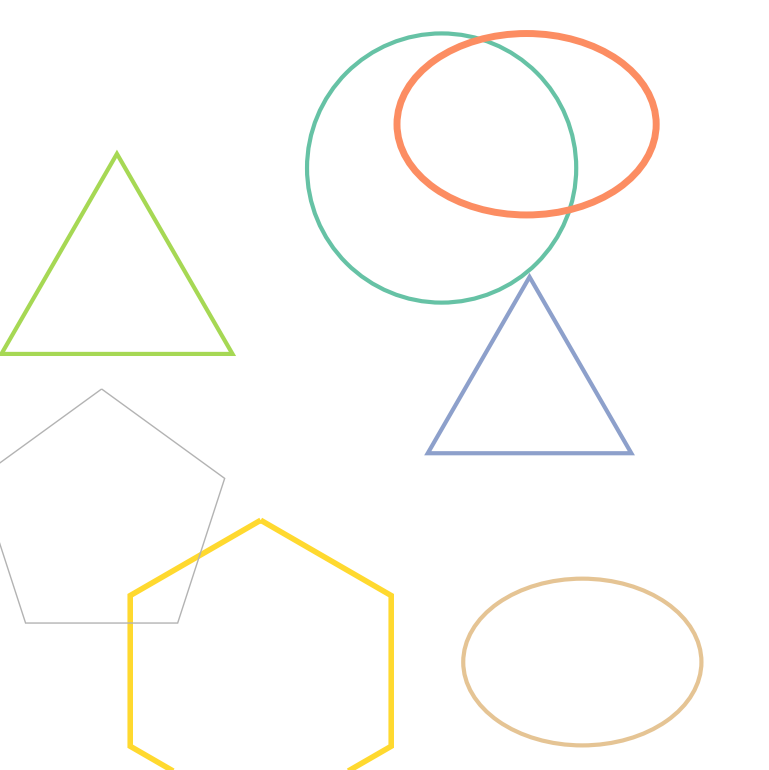[{"shape": "circle", "thickness": 1.5, "radius": 0.87, "center": [0.574, 0.782]}, {"shape": "oval", "thickness": 2.5, "radius": 0.84, "center": [0.684, 0.839]}, {"shape": "triangle", "thickness": 1.5, "radius": 0.76, "center": [0.688, 0.488]}, {"shape": "triangle", "thickness": 1.5, "radius": 0.87, "center": [0.152, 0.627]}, {"shape": "hexagon", "thickness": 2, "radius": 0.98, "center": [0.339, 0.129]}, {"shape": "oval", "thickness": 1.5, "radius": 0.77, "center": [0.756, 0.14]}, {"shape": "pentagon", "thickness": 0.5, "radius": 0.84, "center": [0.132, 0.327]}]